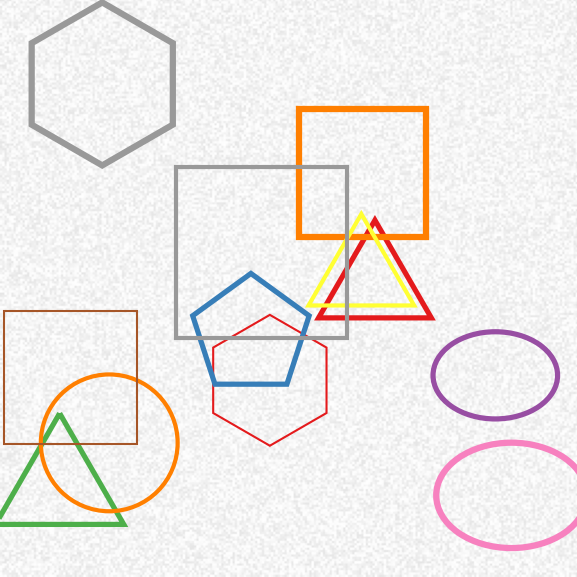[{"shape": "triangle", "thickness": 2.5, "radius": 0.56, "center": [0.649, 0.505]}, {"shape": "hexagon", "thickness": 1, "radius": 0.57, "center": [0.467, 0.341]}, {"shape": "pentagon", "thickness": 2.5, "radius": 0.53, "center": [0.434, 0.42]}, {"shape": "triangle", "thickness": 2.5, "radius": 0.64, "center": [0.103, 0.155]}, {"shape": "oval", "thickness": 2.5, "radius": 0.54, "center": [0.858, 0.349]}, {"shape": "square", "thickness": 3, "radius": 0.55, "center": [0.628, 0.7]}, {"shape": "circle", "thickness": 2, "radius": 0.59, "center": [0.189, 0.232]}, {"shape": "triangle", "thickness": 2, "radius": 0.53, "center": [0.626, 0.523]}, {"shape": "square", "thickness": 1, "radius": 0.58, "center": [0.122, 0.345]}, {"shape": "oval", "thickness": 3, "radius": 0.65, "center": [0.886, 0.141]}, {"shape": "square", "thickness": 2, "radius": 0.74, "center": [0.454, 0.561]}, {"shape": "hexagon", "thickness": 3, "radius": 0.71, "center": [0.177, 0.854]}]